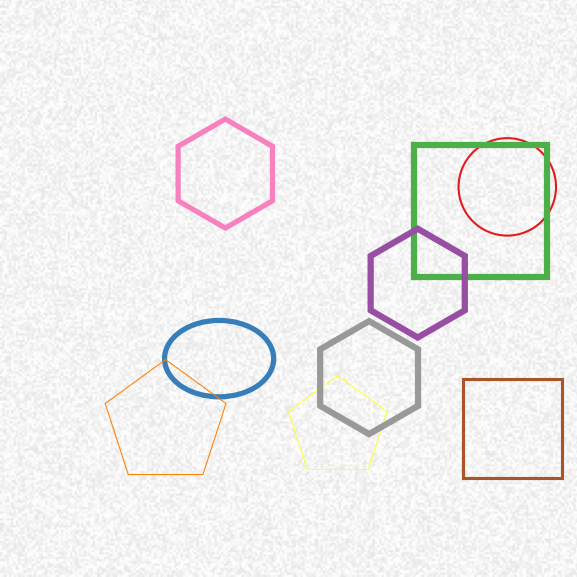[{"shape": "circle", "thickness": 1, "radius": 0.42, "center": [0.878, 0.676]}, {"shape": "oval", "thickness": 2.5, "radius": 0.47, "center": [0.379, 0.378]}, {"shape": "square", "thickness": 3, "radius": 0.57, "center": [0.832, 0.633]}, {"shape": "hexagon", "thickness": 3, "radius": 0.47, "center": [0.723, 0.509]}, {"shape": "pentagon", "thickness": 0.5, "radius": 0.55, "center": [0.287, 0.266]}, {"shape": "pentagon", "thickness": 0.5, "radius": 0.45, "center": [0.585, 0.259]}, {"shape": "square", "thickness": 1.5, "radius": 0.43, "center": [0.888, 0.256]}, {"shape": "hexagon", "thickness": 2.5, "radius": 0.47, "center": [0.39, 0.699]}, {"shape": "hexagon", "thickness": 3, "radius": 0.49, "center": [0.639, 0.345]}]